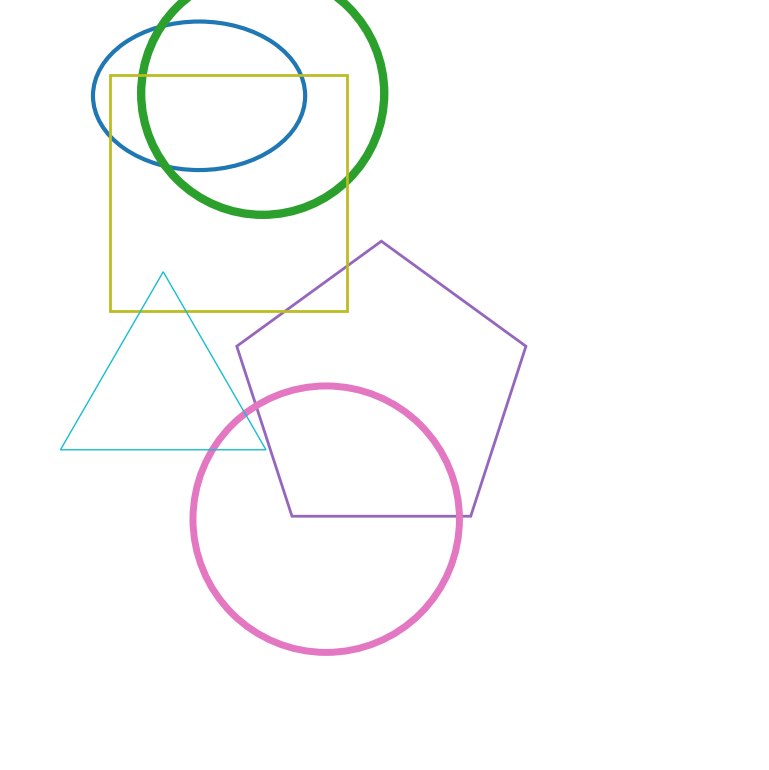[{"shape": "oval", "thickness": 1.5, "radius": 0.69, "center": [0.259, 0.876]}, {"shape": "circle", "thickness": 3, "radius": 0.79, "center": [0.341, 0.879]}, {"shape": "pentagon", "thickness": 1, "radius": 0.99, "center": [0.495, 0.489]}, {"shape": "circle", "thickness": 2.5, "radius": 0.87, "center": [0.424, 0.326]}, {"shape": "square", "thickness": 1, "radius": 0.77, "center": [0.297, 0.749]}, {"shape": "triangle", "thickness": 0.5, "radius": 0.77, "center": [0.212, 0.493]}]